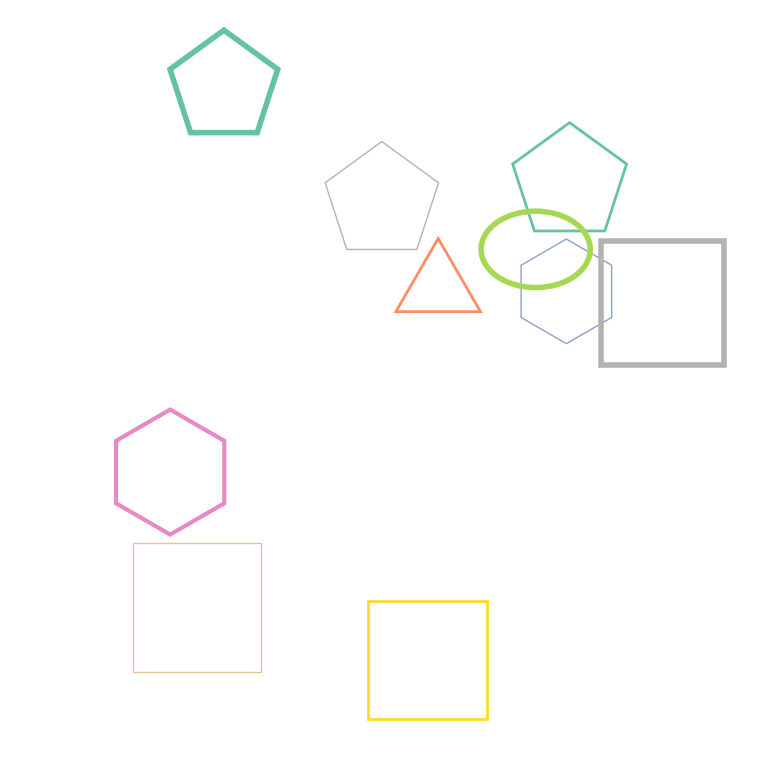[{"shape": "pentagon", "thickness": 2, "radius": 0.37, "center": [0.291, 0.887]}, {"shape": "pentagon", "thickness": 1, "radius": 0.39, "center": [0.74, 0.763]}, {"shape": "triangle", "thickness": 1, "radius": 0.32, "center": [0.569, 0.627]}, {"shape": "hexagon", "thickness": 0.5, "radius": 0.34, "center": [0.736, 0.622]}, {"shape": "hexagon", "thickness": 1.5, "radius": 0.41, "center": [0.221, 0.387]}, {"shape": "oval", "thickness": 2, "radius": 0.35, "center": [0.696, 0.676]}, {"shape": "square", "thickness": 1, "radius": 0.38, "center": [0.555, 0.143]}, {"shape": "square", "thickness": 0.5, "radius": 0.42, "center": [0.256, 0.211]}, {"shape": "pentagon", "thickness": 0.5, "radius": 0.39, "center": [0.496, 0.739]}, {"shape": "square", "thickness": 2, "radius": 0.4, "center": [0.861, 0.607]}]